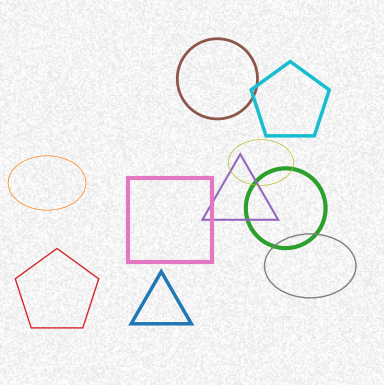[{"shape": "triangle", "thickness": 2.5, "radius": 0.45, "center": [0.419, 0.204]}, {"shape": "oval", "thickness": 0.5, "radius": 0.51, "center": [0.122, 0.525]}, {"shape": "circle", "thickness": 3, "radius": 0.52, "center": [0.742, 0.459]}, {"shape": "pentagon", "thickness": 1, "radius": 0.57, "center": [0.148, 0.241]}, {"shape": "triangle", "thickness": 1.5, "radius": 0.57, "center": [0.624, 0.486]}, {"shape": "circle", "thickness": 2, "radius": 0.52, "center": [0.565, 0.795]}, {"shape": "square", "thickness": 3, "radius": 0.55, "center": [0.441, 0.428]}, {"shape": "oval", "thickness": 1, "radius": 0.59, "center": [0.806, 0.309]}, {"shape": "oval", "thickness": 0.5, "radius": 0.42, "center": [0.678, 0.578]}, {"shape": "pentagon", "thickness": 2.5, "radius": 0.53, "center": [0.754, 0.734]}]